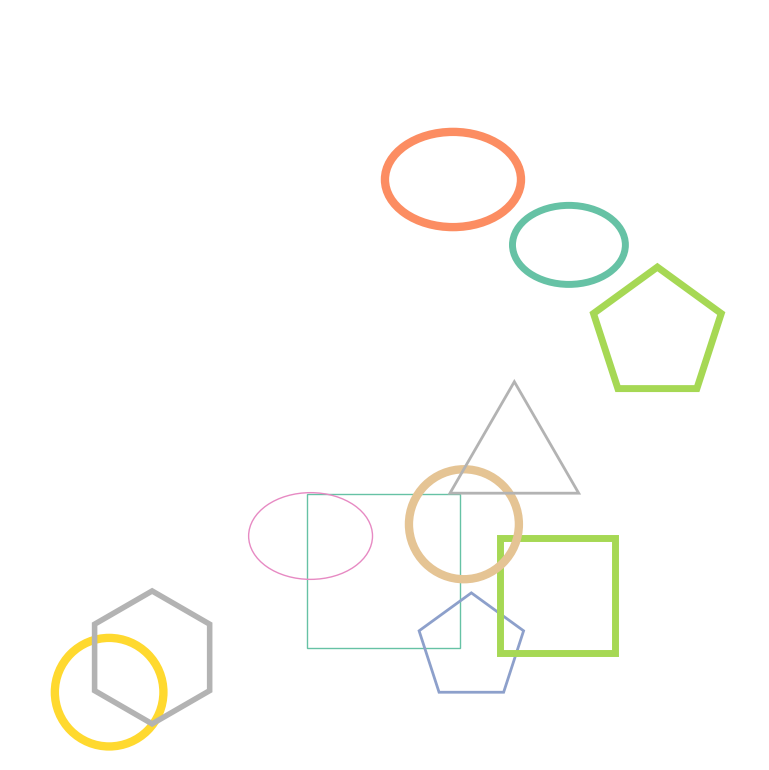[{"shape": "oval", "thickness": 2.5, "radius": 0.37, "center": [0.739, 0.682]}, {"shape": "square", "thickness": 0.5, "radius": 0.5, "center": [0.498, 0.258]}, {"shape": "oval", "thickness": 3, "radius": 0.44, "center": [0.588, 0.767]}, {"shape": "pentagon", "thickness": 1, "radius": 0.36, "center": [0.612, 0.159]}, {"shape": "oval", "thickness": 0.5, "radius": 0.4, "center": [0.403, 0.304]}, {"shape": "pentagon", "thickness": 2.5, "radius": 0.44, "center": [0.854, 0.566]}, {"shape": "square", "thickness": 2.5, "radius": 0.37, "center": [0.724, 0.227]}, {"shape": "circle", "thickness": 3, "radius": 0.35, "center": [0.142, 0.101]}, {"shape": "circle", "thickness": 3, "radius": 0.36, "center": [0.602, 0.319]}, {"shape": "triangle", "thickness": 1, "radius": 0.48, "center": [0.668, 0.408]}, {"shape": "hexagon", "thickness": 2, "radius": 0.43, "center": [0.198, 0.146]}]